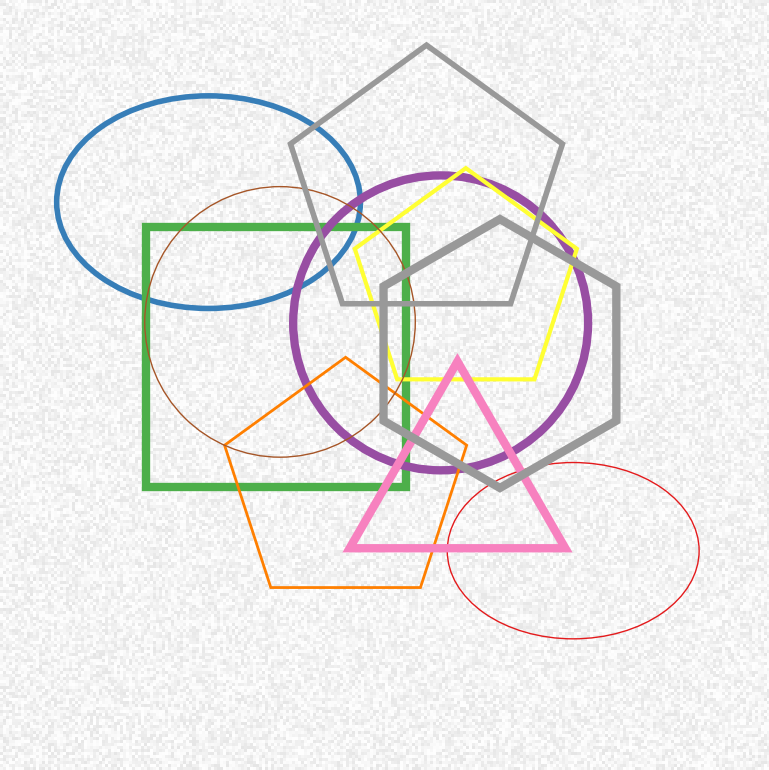[{"shape": "oval", "thickness": 0.5, "radius": 0.82, "center": [0.744, 0.285]}, {"shape": "oval", "thickness": 2, "radius": 0.99, "center": [0.271, 0.737]}, {"shape": "square", "thickness": 3, "radius": 0.84, "center": [0.359, 0.536]}, {"shape": "circle", "thickness": 3, "radius": 0.96, "center": [0.572, 0.581]}, {"shape": "pentagon", "thickness": 1, "radius": 0.83, "center": [0.449, 0.371]}, {"shape": "pentagon", "thickness": 1.5, "radius": 0.76, "center": [0.605, 0.63]}, {"shape": "circle", "thickness": 0.5, "radius": 0.88, "center": [0.364, 0.582]}, {"shape": "triangle", "thickness": 3, "radius": 0.81, "center": [0.594, 0.369]}, {"shape": "pentagon", "thickness": 2, "radius": 0.93, "center": [0.554, 0.756]}, {"shape": "hexagon", "thickness": 3, "radius": 0.87, "center": [0.649, 0.541]}]